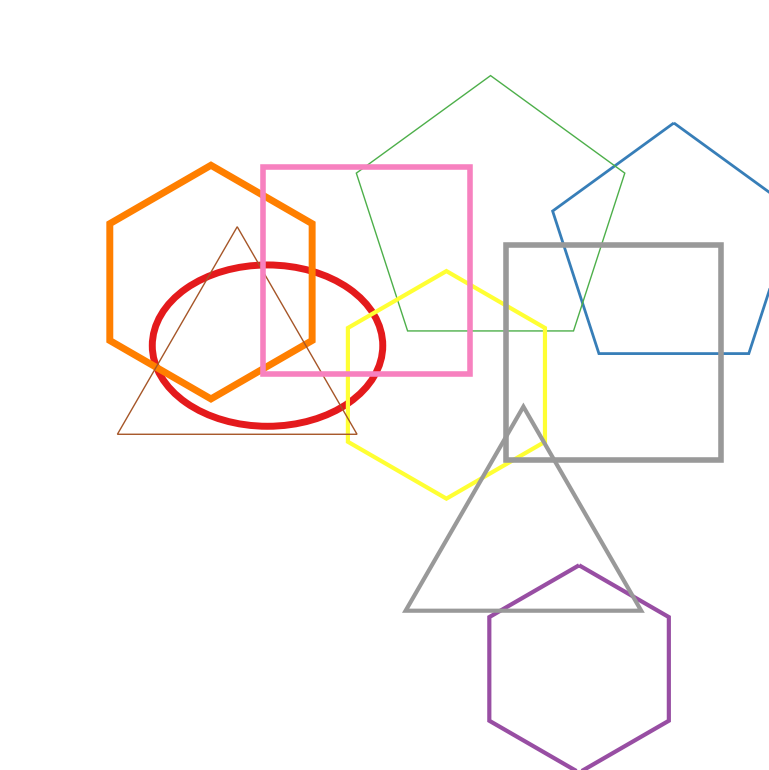[{"shape": "oval", "thickness": 2.5, "radius": 0.75, "center": [0.347, 0.551]}, {"shape": "pentagon", "thickness": 1, "radius": 0.83, "center": [0.875, 0.675]}, {"shape": "pentagon", "thickness": 0.5, "radius": 0.92, "center": [0.637, 0.719]}, {"shape": "hexagon", "thickness": 1.5, "radius": 0.67, "center": [0.752, 0.131]}, {"shape": "hexagon", "thickness": 2.5, "radius": 0.76, "center": [0.274, 0.634]}, {"shape": "hexagon", "thickness": 1.5, "radius": 0.74, "center": [0.58, 0.5]}, {"shape": "triangle", "thickness": 0.5, "radius": 0.9, "center": [0.308, 0.526]}, {"shape": "square", "thickness": 2, "radius": 0.67, "center": [0.476, 0.649]}, {"shape": "triangle", "thickness": 1.5, "radius": 0.88, "center": [0.68, 0.295]}, {"shape": "square", "thickness": 2, "radius": 0.7, "center": [0.797, 0.542]}]